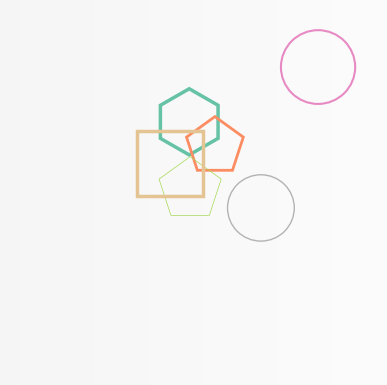[{"shape": "hexagon", "thickness": 2.5, "radius": 0.43, "center": [0.488, 0.684]}, {"shape": "pentagon", "thickness": 2, "radius": 0.39, "center": [0.555, 0.62]}, {"shape": "circle", "thickness": 1.5, "radius": 0.48, "center": [0.821, 0.826]}, {"shape": "pentagon", "thickness": 0.5, "radius": 0.42, "center": [0.491, 0.509]}, {"shape": "square", "thickness": 2.5, "radius": 0.43, "center": [0.439, 0.576]}, {"shape": "circle", "thickness": 1, "radius": 0.43, "center": [0.673, 0.46]}]